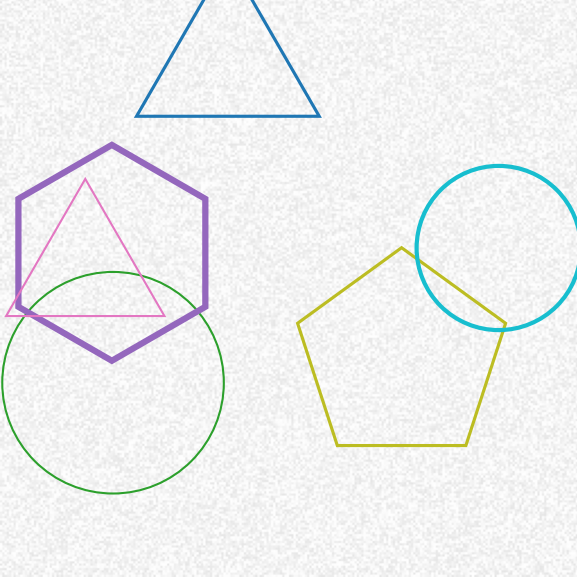[{"shape": "triangle", "thickness": 1.5, "radius": 0.91, "center": [0.395, 0.889]}, {"shape": "circle", "thickness": 1, "radius": 0.96, "center": [0.196, 0.336]}, {"shape": "hexagon", "thickness": 3, "radius": 0.93, "center": [0.194, 0.561]}, {"shape": "triangle", "thickness": 1, "radius": 0.79, "center": [0.148, 0.531]}, {"shape": "pentagon", "thickness": 1.5, "radius": 0.95, "center": [0.695, 0.381]}, {"shape": "circle", "thickness": 2, "radius": 0.71, "center": [0.864, 0.57]}]